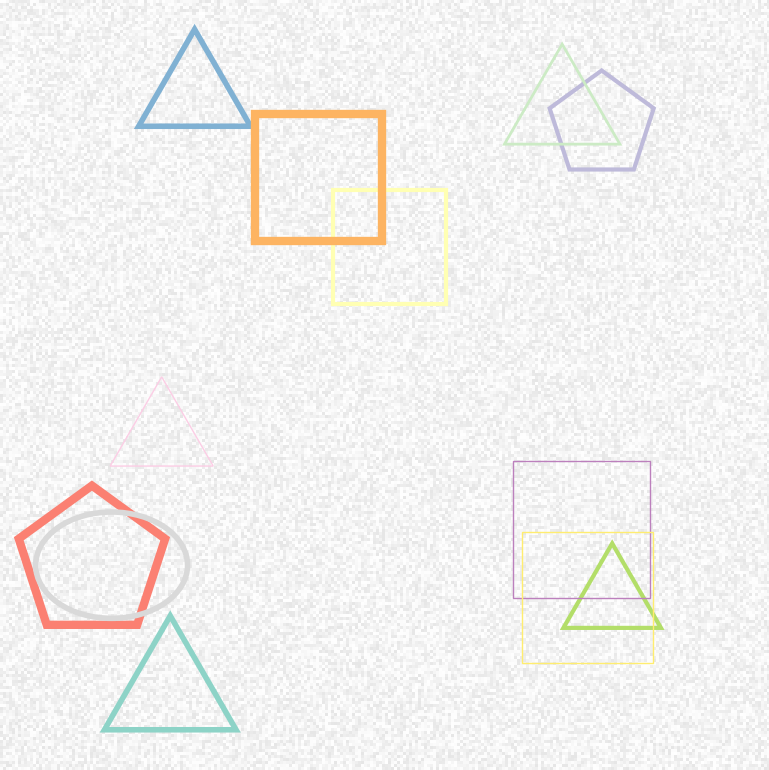[{"shape": "triangle", "thickness": 2, "radius": 0.49, "center": [0.221, 0.102]}, {"shape": "square", "thickness": 1.5, "radius": 0.37, "center": [0.506, 0.679]}, {"shape": "pentagon", "thickness": 1.5, "radius": 0.36, "center": [0.781, 0.837]}, {"shape": "pentagon", "thickness": 3, "radius": 0.5, "center": [0.119, 0.269]}, {"shape": "triangle", "thickness": 2, "radius": 0.42, "center": [0.253, 0.878]}, {"shape": "square", "thickness": 3, "radius": 0.41, "center": [0.414, 0.769]}, {"shape": "triangle", "thickness": 1.5, "radius": 0.37, "center": [0.795, 0.221]}, {"shape": "triangle", "thickness": 0.5, "radius": 0.39, "center": [0.21, 0.433]}, {"shape": "oval", "thickness": 2, "radius": 0.49, "center": [0.145, 0.266]}, {"shape": "square", "thickness": 0.5, "radius": 0.44, "center": [0.756, 0.312]}, {"shape": "triangle", "thickness": 1, "radius": 0.43, "center": [0.73, 0.856]}, {"shape": "square", "thickness": 0.5, "radius": 0.42, "center": [0.763, 0.224]}]